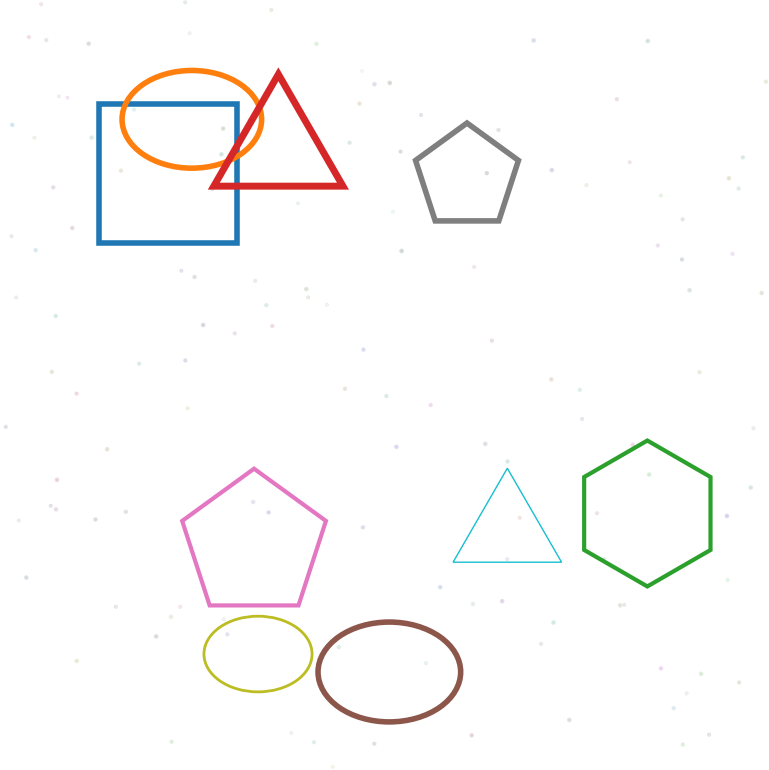[{"shape": "square", "thickness": 2, "radius": 0.45, "center": [0.218, 0.775]}, {"shape": "oval", "thickness": 2, "radius": 0.45, "center": [0.249, 0.845]}, {"shape": "hexagon", "thickness": 1.5, "radius": 0.47, "center": [0.841, 0.333]}, {"shape": "triangle", "thickness": 2.5, "radius": 0.48, "center": [0.362, 0.807]}, {"shape": "oval", "thickness": 2, "radius": 0.46, "center": [0.506, 0.127]}, {"shape": "pentagon", "thickness": 1.5, "radius": 0.49, "center": [0.33, 0.293]}, {"shape": "pentagon", "thickness": 2, "radius": 0.35, "center": [0.606, 0.77]}, {"shape": "oval", "thickness": 1, "radius": 0.35, "center": [0.335, 0.151]}, {"shape": "triangle", "thickness": 0.5, "radius": 0.41, "center": [0.659, 0.311]}]